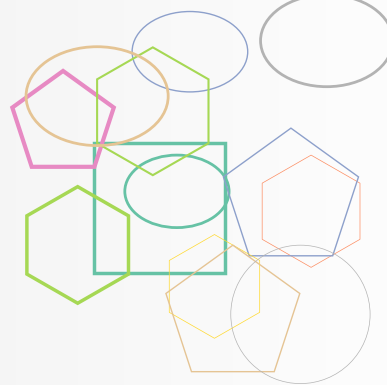[{"shape": "oval", "thickness": 2, "radius": 0.67, "center": [0.457, 0.503]}, {"shape": "square", "thickness": 2.5, "radius": 0.84, "center": [0.411, 0.46]}, {"shape": "hexagon", "thickness": 0.5, "radius": 0.73, "center": [0.803, 0.451]}, {"shape": "pentagon", "thickness": 1, "radius": 0.92, "center": [0.751, 0.484]}, {"shape": "oval", "thickness": 1, "radius": 0.75, "center": [0.49, 0.866]}, {"shape": "pentagon", "thickness": 3, "radius": 0.69, "center": [0.163, 0.678]}, {"shape": "hexagon", "thickness": 1.5, "radius": 0.83, "center": [0.394, 0.711]}, {"shape": "hexagon", "thickness": 2.5, "radius": 0.76, "center": [0.2, 0.364]}, {"shape": "hexagon", "thickness": 0.5, "radius": 0.67, "center": [0.553, 0.256]}, {"shape": "pentagon", "thickness": 1, "radius": 0.91, "center": [0.601, 0.182]}, {"shape": "oval", "thickness": 2, "radius": 0.92, "center": [0.251, 0.75]}, {"shape": "oval", "thickness": 2, "radius": 0.85, "center": [0.843, 0.894]}, {"shape": "circle", "thickness": 0.5, "radius": 0.9, "center": [0.775, 0.183]}]